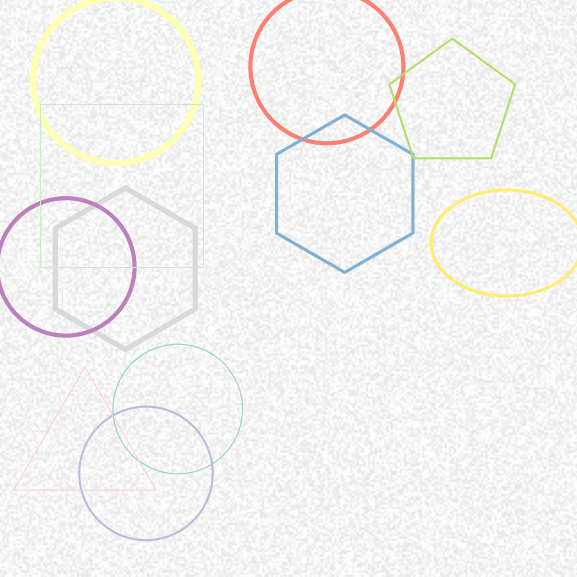[{"shape": "circle", "thickness": 0.5, "radius": 0.56, "center": [0.308, 0.291]}, {"shape": "circle", "thickness": 3, "radius": 0.72, "center": [0.2, 0.86]}, {"shape": "circle", "thickness": 1, "radius": 0.58, "center": [0.253, 0.179]}, {"shape": "circle", "thickness": 2, "radius": 0.66, "center": [0.566, 0.884]}, {"shape": "hexagon", "thickness": 1.5, "radius": 0.68, "center": [0.597, 0.664]}, {"shape": "pentagon", "thickness": 1, "radius": 0.57, "center": [0.783, 0.818]}, {"shape": "triangle", "thickness": 0.5, "radius": 0.71, "center": [0.147, 0.221]}, {"shape": "hexagon", "thickness": 2.5, "radius": 0.7, "center": [0.217, 0.534]}, {"shape": "circle", "thickness": 2, "radius": 0.6, "center": [0.114, 0.537]}, {"shape": "square", "thickness": 0.5, "radius": 0.71, "center": [0.21, 0.678]}, {"shape": "oval", "thickness": 1.5, "radius": 0.66, "center": [0.878, 0.578]}]